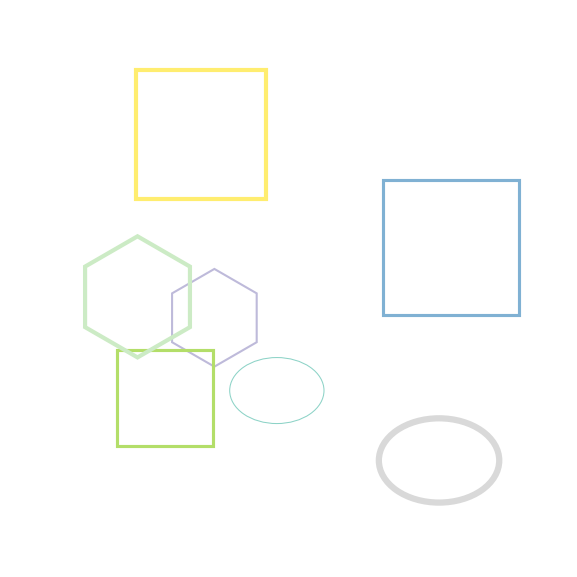[{"shape": "oval", "thickness": 0.5, "radius": 0.41, "center": [0.479, 0.323]}, {"shape": "hexagon", "thickness": 1, "radius": 0.42, "center": [0.371, 0.449]}, {"shape": "square", "thickness": 1.5, "radius": 0.59, "center": [0.781, 0.571]}, {"shape": "square", "thickness": 1.5, "radius": 0.42, "center": [0.285, 0.31]}, {"shape": "oval", "thickness": 3, "radius": 0.52, "center": [0.76, 0.202]}, {"shape": "hexagon", "thickness": 2, "radius": 0.52, "center": [0.238, 0.485]}, {"shape": "square", "thickness": 2, "radius": 0.56, "center": [0.348, 0.766]}]